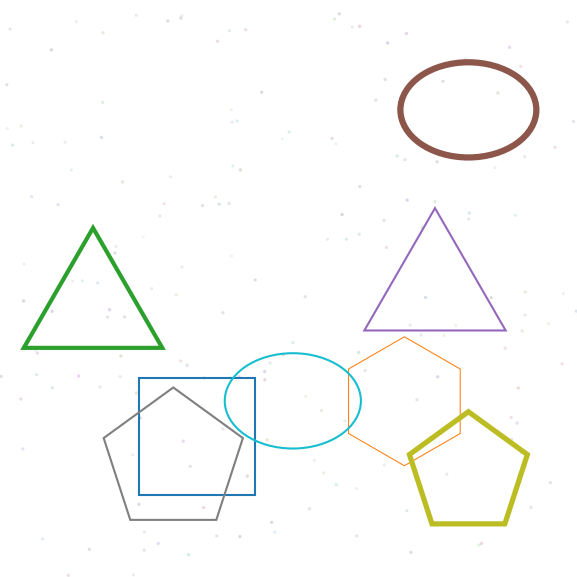[{"shape": "square", "thickness": 1, "radius": 0.51, "center": [0.341, 0.244]}, {"shape": "hexagon", "thickness": 0.5, "radius": 0.56, "center": [0.7, 0.304]}, {"shape": "triangle", "thickness": 2, "radius": 0.69, "center": [0.161, 0.466]}, {"shape": "triangle", "thickness": 1, "radius": 0.71, "center": [0.753, 0.497]}, {"shape": "oval", "thickness": 3, "radius": 0.59, "center": [0.811, 0.809]}, {"shape": "pentagon", "thickness": 1, "radius": 0.63, "center": [0.3, 0.201]}, {"shape": "pentagon", "thickness": 2.5, "radius": 0.54, "center": [0.811, 0.179]}, {"shape": "oval", "thickness": 1, "radius": 0.59, "center": [0.507, 0.305]}]